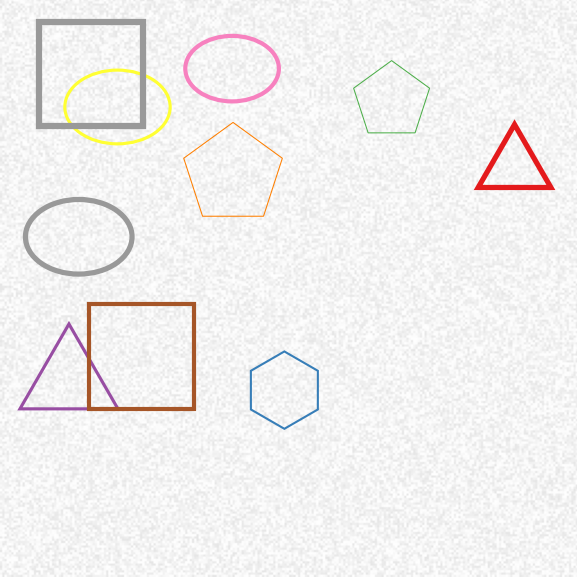[{"shape": "triangle", "thickness": 2.5, "radius": 0.36, "center": [0.891, 0.711]}, {"shape": "hexagon", "thickness": 1, "radius": 0.33, "center": [0.492, 0.324]}, {"shape": "pentagon", "thickness": 0.5, "radius": 0.35, "center": [0.678, 0.825]}, {"shape": "triangle", "thickness": 1.5, "radius": 0.49, "center": [0.119, 0.34]}, {"shape": "pentagon", "thickness": 0.5, "radius": 0.45, "center": [0.404, 0.697]}, {"shape": "oval", "thickness": 1.5, "radius": 0.46, "center": [0.203, 0.814]}, {"shape": "square", "thickness": 2, "radius": 0.46, "center": [0.245, 0.382]}, {"shape": "oval", "thickness": 2, "radius": 0.41, "center": [0.402, 0.88]}, {"shape": "square", "thickness": 3, "radius": 0.45, "center": [0.158, 0.871]}, {"shape": "oval", "thickness": 2.5, "radius": 0.46, "center": [0.136, 0.589]}]